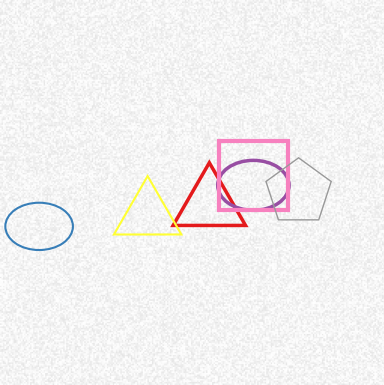[{"shape": "triangle", "thickness": 2.5, "radius": 0.54, "center": [0.544, 0.469]}, {"shape": "oval", "thickness": 1.5, "radius": 0.44, "center": [0.102, 0.412]}, {"shape": "oval", "thickness": 2.5, "radius": 0.46, "center": [0.658, 0.519]}, {"shape": "triangle", "thickness": 1.5, "radius": 0.51, "center": [0.383, 0.442]}, {"shape": "square", "thickness": 3, "radius": 0.45, "center": [0.657, 0.543]}, {"shape": "pentagon", "thickness": 1, "radius": 0.45, "center": [0.776, 0.501]}]